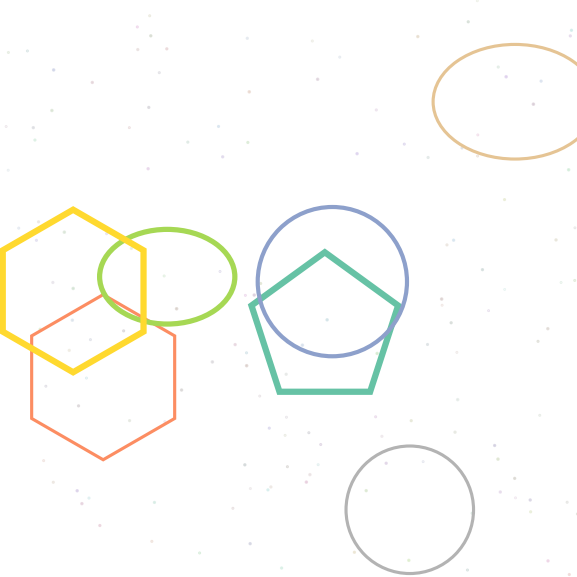[{"shape": "pentagon", "thickness": 3, "radius": 0.67, "center": [0.562, 0.429]}, {"shape": "hexagon", "thickness": 1.5, "radius": 0.71, "center": [0.179, 0.346]}, {"shape": "circle", "thickness": 2, "radius": 0.65, "center": [0.575, 0.511]}, {"shape": "oval", "thickness": 2.5, "radius": 0.59, "center": [0.29, 0.52]}, {"shape": "hexagon", "thickness": 3, "radius": 0.7, "center": [0.127, 0.495]}, {"shape": "oval", "thickness": 1.5, "radius": 0.71, "center": [0.892, 0.823]}, {"shape": "circle", "thickness": 1.5, "radius": 0.55, "center": [0.71, 0.116]}]